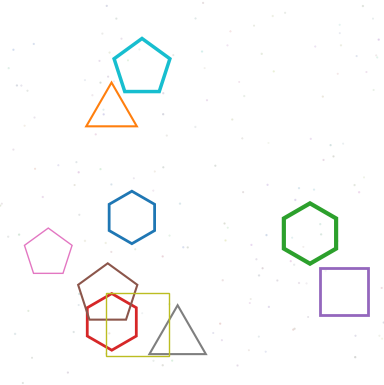[{"shape": "hexagon", "thickness": 2, "radius": 0.34, "center": [0.343, 0.435]}, {"shape": "triangle", "thickness": 1.5, "radius": 0.38, "center": [0.29, 0.71]}, {"shape": "hexagon", "thickness": 3, "radius": 0.39, "center": [0.805, 0.393]}, {"shape": "hexagon", "thickness": 2, "radius": 0.37, "center": [0.29, 0.164]}, {"shape": "square", "thickness": 2, "radius": 0.31, "center": [0.894, 0.243]}, {"shape": "pentagon", "thickness": 1.5, "radius": 0.4, "center": [0.28, 0.235]}, {"shape": "pentagon", "thickness": 1, "radius": 0.33, "center": [0.125, 0.343]}, {"shape": "triangle", "thickness": 1.5, "radius": 0.42, "center": [0.461, 0.123]}, {"shape": "square", "thickness": 1, "radius": 0.41, "center": [0.357, 0.156]}, {"shape": "pentagon", "thickness": 2.5, "radius": 0.38, "center": [0.369, 0.824]}]